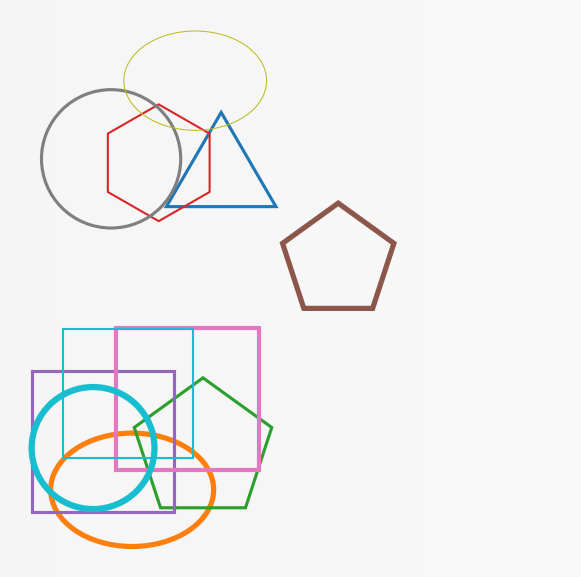[{"shape": "triangle", "thickness": 1.5, "radius": 0.54, "center": [0.381, 0.696]}, {"shape": "oval", "thickness": 2.5, "radius": 0.7, "center": [0.227, 0.151]}, {"shape": "pentagon", "thickness": 1.5, "radius": 0.62, "center": [0.349, 0.22]}, {"shape": "hexagon", "thickness": 1, "radius": 0.51, "center": [0.273, 0.717]}, {"shape": "square", "thickness": 1.5, "radius": 0.61, "center": [0.177, 0.235]}, {"shape": "pentagon", "thickness": 2.5, "radius": 0.5, "center": [0.582, 0.547]}, {"shape": "square", "thickness": 2, "radius": 0.62, "center": [0.323, 0.309]}, {"shape": "circle", "thickness": 1.5, "radius": 0.6, "center": [0.191, 0.724]}, {"shape": "oval", "thickness": 0.5, "radius": 0.61, "center": [0.336, 0.859]}, {"shape": "circle", "thickness": 3, "radius": 0.53, "center": [0.16, 0.223]}, {"shape": "square", "thickness": 1, "radius": 0.56, "center": [0.22, 0.318]}]